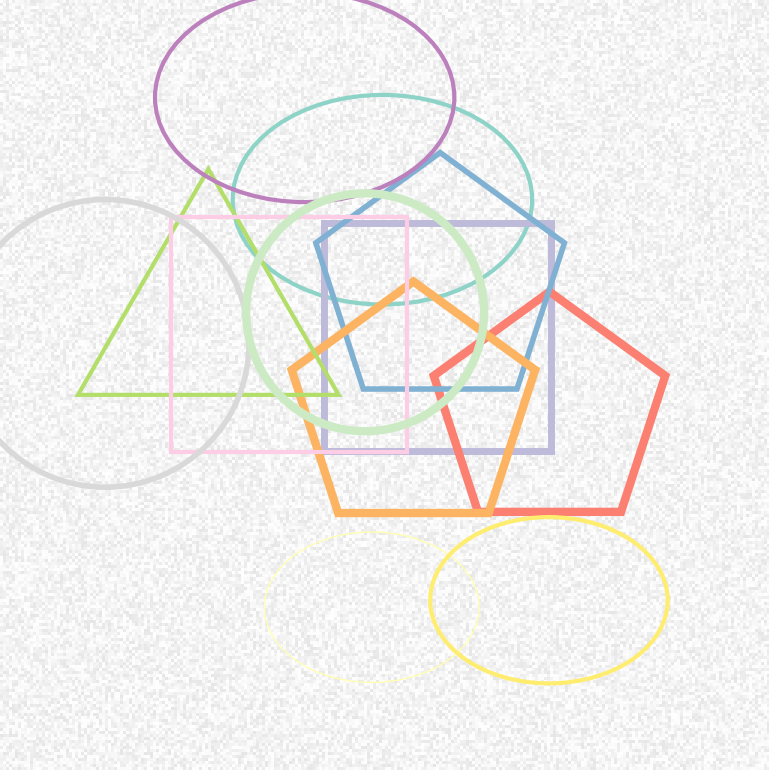[{"shape": "oval", "thickness": 1.5, "radius": 0.97, "center": [0.497, 0.741]}, {"shape": "oval", "thickness": 0.5, "radius": 0.7, "center": [0.483, 0.211]}, {"shape": "square", "thickness": 2.5, "radius": 0.74, "center": [0.568, 0.562]}, {"shape": "pentagon", "thickness": 3, "radius": 0.79, "center": [0.714, 0.463]}, {"shape": "pentagon", "thickness": 2, "radius": 0.85, "center": [0.572, 0.632]}, {"shape": "pentagon", "thickness": 3, "radius": 0.83, "center": [0.537, 0.468]}, {"shape": "triangle", "thickness": 1.5, "radius": 0.98, "center": [0.271, 0.585]}, {"shape": "square", "thickness": 1.5, "radius": 0.77, "center": [0.376, 0.565]}, {"shape": "circle", "thickness": 2, "radius": 0.93, "center": [0.137, 0.554]}, {"shape": "oval", "thickness": 1.5, "radius": 0.97, "center": [0.396, 0.874]}, {"shape": "circle", "thickness": 3, "radius": 0.77, "center": [0.474, 0.594]}, {"shape": "oval", "thickness": 1.5, "radius": 0.77, "center": [0.713, 0.22]}]